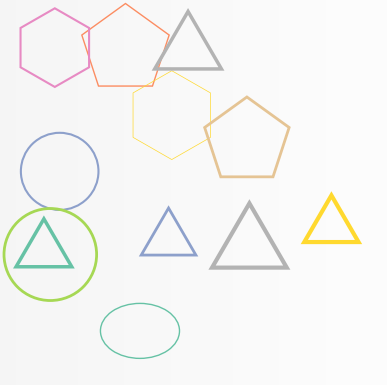[{"shape": "triangle", "thickness": 2.5, "radius": 0.41, "center": [0.113, 0.349]}, {"shape": "oval", "thickness": 1, "radius": 0.51, "center": [0.361, 0.141]}, {"shape": "pentagon", "thickness": 1, "radius": 0.59, "center": [0.324, 0.872]}, {"shape": "triangle", "thickness": 2, "radius": 0.41, "center": [0.435, 0.378]}, {"shape": "circle", "thickness": 1.5, "radius": 0.5, "center": [0.154, 0.555]}, {"shape": "hexagon", "thickness": 1.5, "radius": 0.51, "center": [0.141, 0.876]}, {"shape": "circle", "thickness": 2, "radius": 0.6, "center": [0.13, 0.339]}, {"shape": "hexagon", "thickness": 0.5, "radius": 0.58, "center": [0.443, 0.701]}, {"shape": "triangle", "thickness": 3, "radius": 0.4, "center": [0.855, 0.412]}, {"shape": "pentagon", "thickness": 2, "radius": 0.57, "center": [0.637, 0.633]}, {"shape": "triangle", "thickness": 2.5, "radius": 0.5, "center": [0.485, 0.871]}, {"shape": "triangle", "thickness": 3, "radius": 0.56, "center": [0.644, 0.361]}]